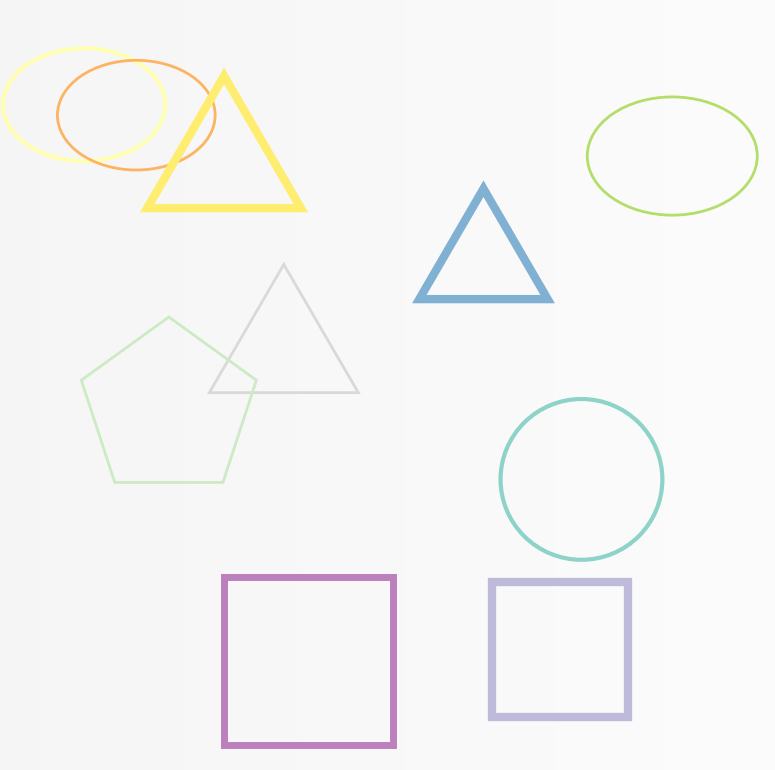[{"shape": "circle", "thickness": 1.5, "radius": 0.52, "center": [0.75, 0.377]}, {"shape": "oval", "thickness": 1.5, "radius": 0.52, "center": [0.109, 0.864]}, {"shape": "square", "thickness": 3, "radius": 0.44, "center": [0.722, 0.157]}, {"shape": "triangle", "thickness": 3, "radius": 0.48, "center": [0.624, 0.659]}, {"shape": "oval", "thickness": 1, "radius": 0.51, "center": [0.176, 0.85]}, {"shape": "oval", "thickness": 1, "radius": 0.55, "center": [0.867, 0.797]}, {"shape": "triangle", "thickness": 1, "radius": 0.55, "center": [0.366, 0.546]}, {"shape": "square", "thickness": 2.5, "radius": 0.54, "center": [0.399, 0.141]}, {"shape": "pentagon", "thickness": 1, "radius": 0.59, "center": [0.218, 0.47]}, {"shape": "triangle", "thickness": 3, "radius": 0.57, "center": [0.289, 0.787]}]